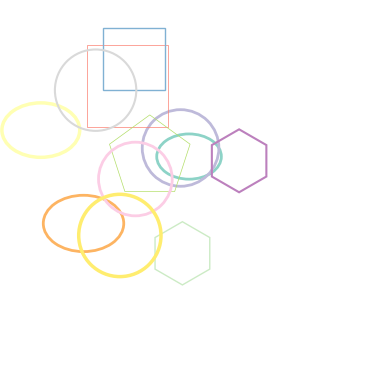[{"shape": "oval", "thickness": 2, "radius": 0.42, "center": [0.491, 0.593]}, {"shape": "oval", "thickness": 2.5, "radius": 0.51, "center": [0.106, 0.662]}, {"shape": "circle", "thickness": 2, "radius": 0.5, "center": [0.469, 0.616]}, {"shape": "square", "thickness": 0.5, "radius": 0.53, "center": [0.331, 0.776]}, {"shape": "square", "thickness": 1, "radius": 0.4, "center": [0.349, 0.847]}, {"shape": "oval", "thickness": 2, "radius": 0.52, "center": [0.217, 0.42]}, {"shape": "pentagon", "thickness": 0.5, "radius": 0.55, "center": [0.389, 0.591]}, {"shape": "circle", "thickness": 2, "radius": 0.48, "center": [0.352, 0.535]}, {"shape": "circle", "thickness": 1.5, "radius": 0.53, "center": [0.248, 0.766]}, {"shape": "hexagon", "thickness": 1.5, "radius": 0.41, "center": [0.621, 0.582]}, {"shape": "hexagon", "thickness": 1, "radius": 0.41, "center": [0.474, 0.342]}, {"shape": "circle", "thickness": 2.5, "radius": 0.53, "center": [0.311, 0.388]}]